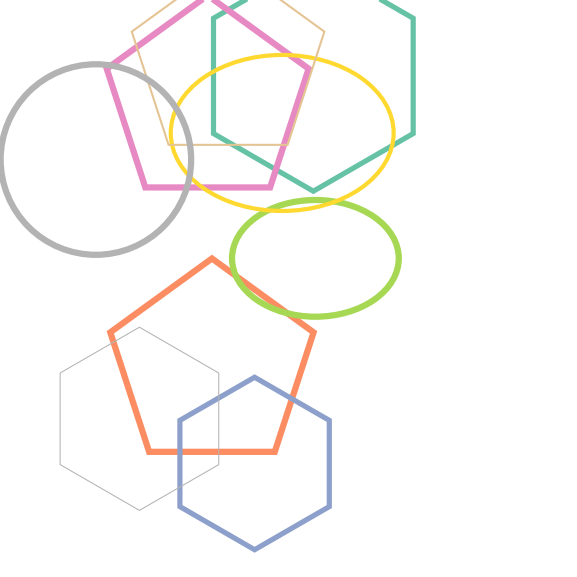[{"shape": "hexagon", "thickness": 2.5, "radius": 1.0, "center": [0.543, 0.868]}, {"shape": "pentagon", "thickness": 3, "radius": 0.93, "center": [0.367, 0.366]}, {"shape": "hexagon", "thickness": 2.5, "radius": 0.75, "center": [0.441, 0.197]}, {"shape": "pentagon", "thickness": 3, "radius": 0.92, "center": [0.36, 0.823]}, {"shape": "oval", "thickness": 3, "radius": 0.72, "center": [0.546, 0.552]}, {"shape": "oval", "thickness": 2, "radius": 0.96, "center": [0.489, 0.769]}, {"shape": "pentagon", "thickness": 1, "radius": 0.88, "center": [0.395, 0.89]}, {"shape": "circle", "thickness": 3, "radius": 0.82, "center": [0.166, 0.723]}, {"shape": "hexagon", "thickness": 0.5, "radius": 0.79, "center": [0.241, 0.274]}]